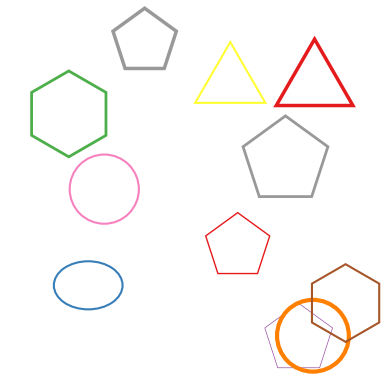[{"shape": "triangle", "thickness": 2.5, "radius": 0.57, "center": [0.817, 0.783]}, {"shape": "pentagon", "thickness": 1, "radius": 0.44, "center": [0.617, 0.36]}, {"shape": "oval", "thickness": 1.5, "radius": 0.45, "center": [0.229, 0.259]}, {"shape": "hexagon", "thickness": 2, "radius": 0.56, "center": [0.179, 0.704]}, {"shape": "pentagon", "thickness": 0.5, "radius": 0.46, "center": [0.776, 0.12]}, {"shape": "circle", "thickness": 3, "radius": 0.47, "center": [0.813, 0.128]}, {"shape": "triangle", "thickness": 1.5, "radius": 0.53, "center": [0.598, 0.785]}, {"shape": "hexagon", "thickness": 1.5, "radius": 0.5, "center": [0.898, 0.213]}, {"shape": "circle", "thickness": 1.5, "radius": 0.45, "center": [0.271, 0.509]}, {"shape": "pentagon", "thickness": 2, "radius": 0.58, "center": [0.742, 0.583]}, {"shape": "pentagon", "thickness": 2.5, "radius": 0.43, "center": [0.376, 0.892]}]